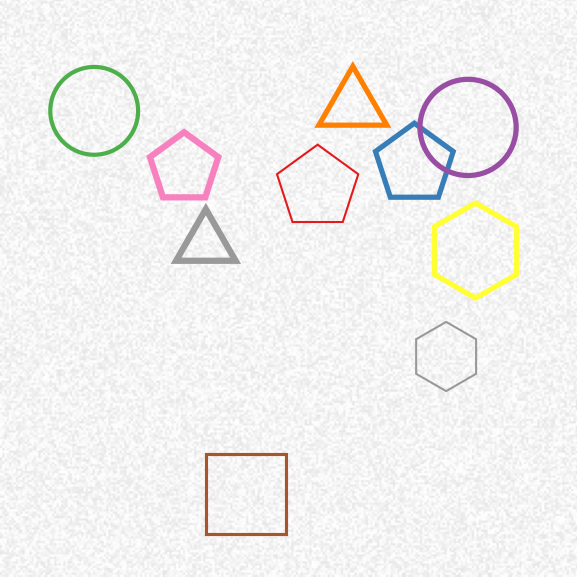[{"shape": "pentagon", "thickness": 1, "radius": 0.37, "center": [0.55, 0.675]}, {"shape": "pentagon", "thickness": 2.5, "radius": 0.35, "center": [0.718, 0.715]}, {"shape": "circle", "thickness": 2, "radius": 0.38, "center": [0.163, 0.807]}, {"shape": "circle", "thickness": 2.5, "radius": 0.42, "center": [0.81, 0.778]}, {"shape": "triangle", "thickness": 2.5, "radius": 0.34, "center": [0.611, 0.816]}, {"shape": "hexagon", "thickness": 2.5, "radius": 0.41, "center": [0.823, 0.565]}, {"shape": "square", "thickness": 1.5, "radius": 0.35, "center": [0.426, 0.144]}, {"shape": "pentagon", "thickness": 3, "radius": 0.31, "center": [0.319, 0.708]}, {"shape": "triangle", "thickness": 3, "radius": 0.3, "center": [0.356, 0.577]}, {"shape": "hexagon", "thickness": 1, "radius": 0.3, "center": [0.773, 0.382]}]